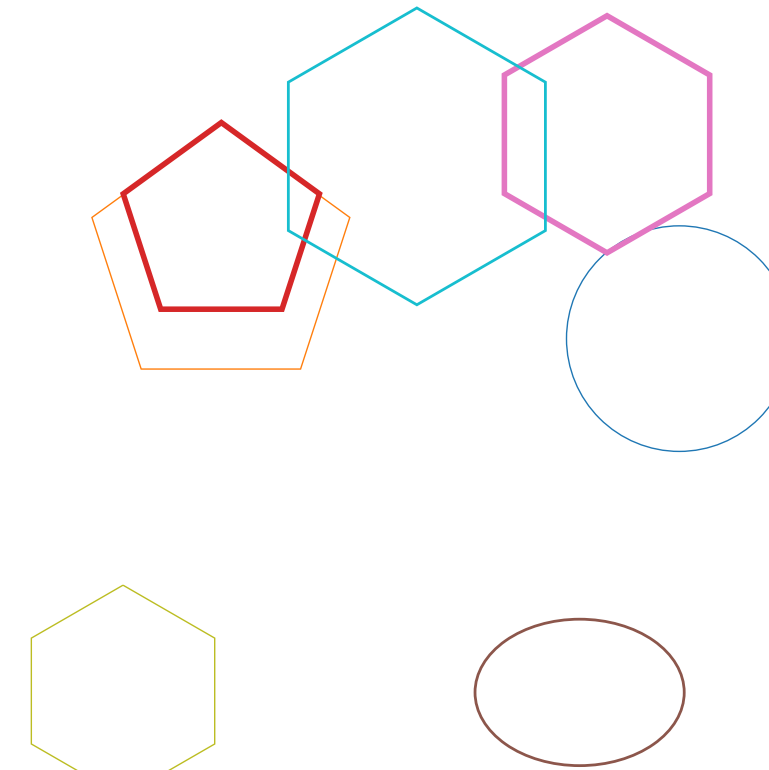[{"shape": "circle", "thickness": 0.5, "radius": 0.73, "center": [0.882, 0.56]}, {"shape": "pentagon", "thickness": 0.5, "radius": 0.88, "center": [0.287, 0.663]}, {"shape": "pentagon", "thickness": 2, "radius": 0.67, "center": [0.287, 0.707]}, {"shape": "oval", "thickness": 1, "radius": 0.68, "center": [0.753, 0.101]}, {"shape": "hexagon", "thickness": 2, "radius": 0.77, "center": [0.788, 0.826]}, {"shape": "hexagon", "thickness": 0.5, "radius": 0.69, "center": [0.16, 0.103]}, {"shape": "hexagon", "thickness": 1, "radius": 0.96, "center": [0.541, 0.797]}]